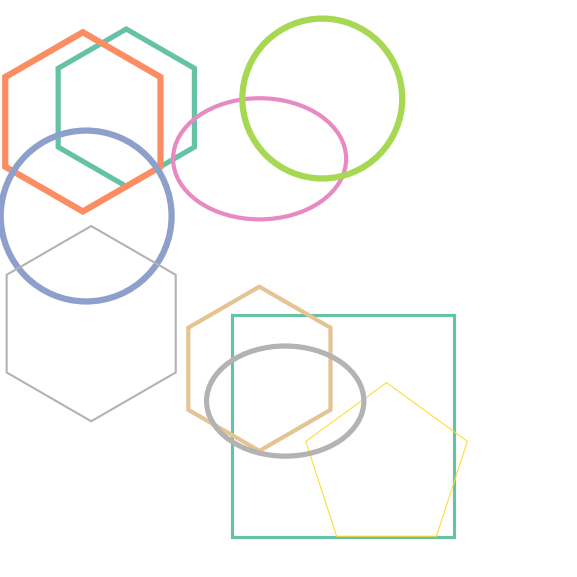[{"shape": "square", "thickness": 1.5, "radius": 0.96, "center": [0.594, 0.261]}, {"shape": "hexagon", "thickness": 2.5, "radius": 0.68, "center": [0.219, 0.813]}, {"shape": "hexagon", "thickness": 3, "radius": 0.78, "center": [0.143, 0.788]}, {"shape": "circle", "thickness": 3, "radius": 0.74, "center": [0.149, 0.625]}, {"shape": "oval", "thickness": 2, "radius": 0.75, "center": [0.45, 0.724]}, {"shape": "circle", "thickness": 3, "radius": 0.69, "center": [0.558, 0.829]}, {"shape": "pentagon", "thickness": 0.5, "radius": 0.74, "center": [0.669, 0.189]}, {"shape": "hexagon", "thickness": 2, "radius": 0.71, "center": [0.449, 0.361]}, {"shape": "hexagon", "thickness": 1, "radius": 0.85, "center": [0.158, 0.439]}, {"shape": "oval", "thickness": 2.5, "radius": 0.68, "center": [0.494, 0.305]}]